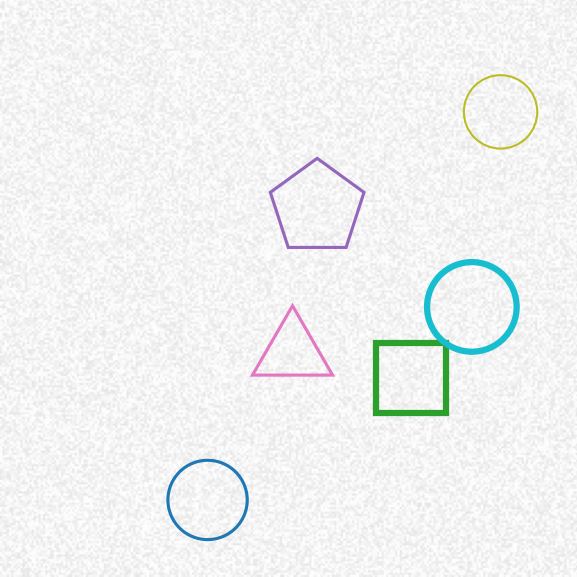[{"shape": "circle", "thickness": 1.5, "radius": 0.34, "center": [0.359, 0.133]}, {"shape": "square", "thickness": 3, "radius": 0.3, "center": [0.712, 0.345]}, {"shape": "pentagon", "thickness": 1.5, "radius": 0.43, "center": [0.549, 0.64]}, {"shape": "triangle", "thickness": 1.5, "radius": 0.4, "center": [0.507, 0.39]}, {"shape": "circle", "thickness": 1, "radius": 0.32, "center": [0.867, 0.805]}, {"shape": "circle", "thickness": 3, "radius": 0.39, "center": [0.817, 0.468]}]